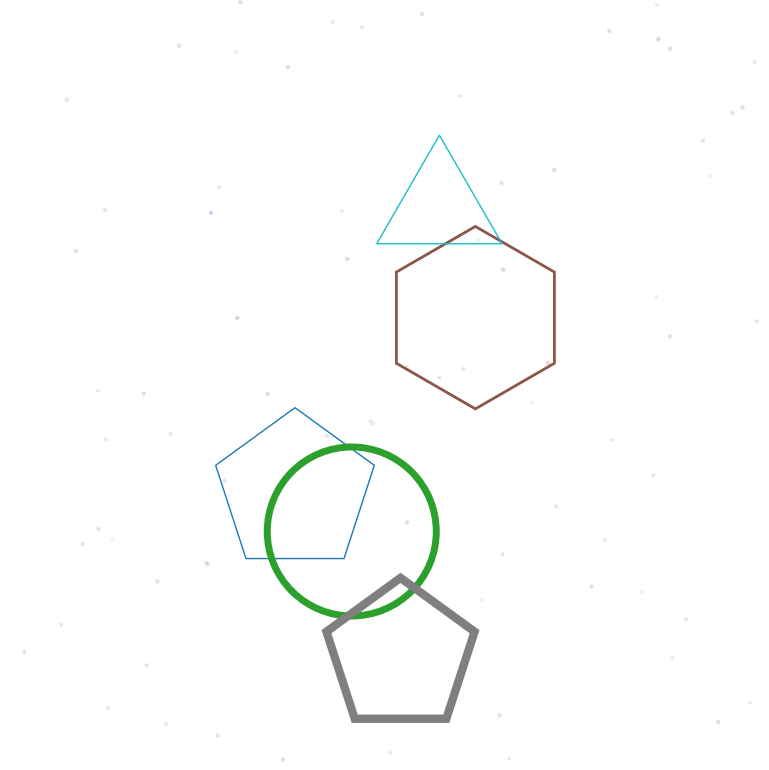[{"shape": "pentagon", "thickness": 0.5, "radius": 0.54, "center": [0.383, 0.362]}, {"shape": "circle", "thickness": 2.5, "radius": 0.55, "center": [0.457, 0.31]}, {"shape": "hexagon", "thickness": 1, "radius": 0.59, "center": [0.617, 0.587]}, {"shape": "pentagon", "thickness": 3, "radius": 0.51, "center": [0.52, 0.148]}, {"shape": "triangle", "thickness": 0.5, "radius": 0.47, "center": [0.571, 0.73]}]